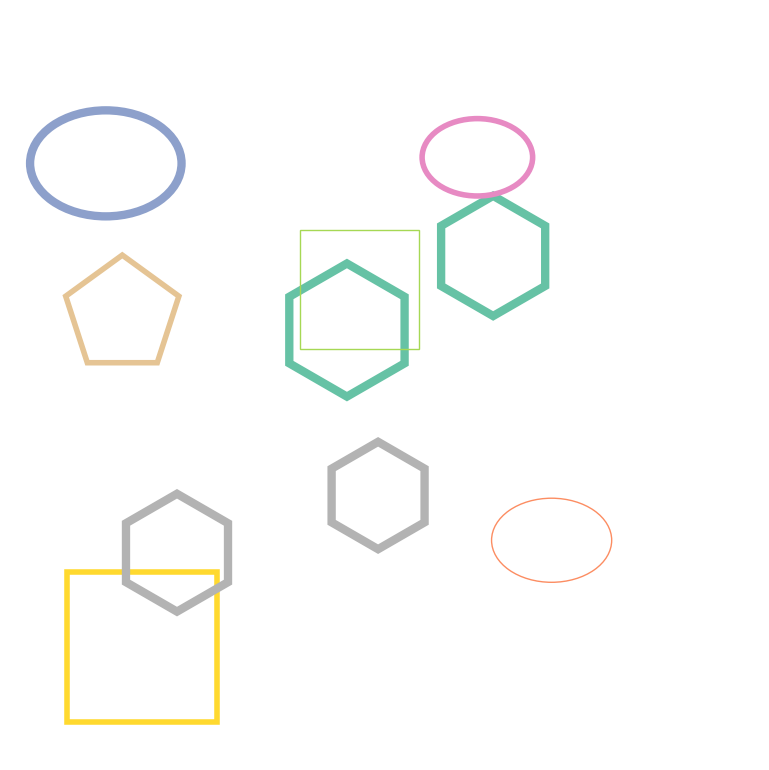[{"shape": "hexagon", "thickness": 3, "radius": 0.43, "center": [0.451, 0.571]}, {"shape": "hexagon", "thickness": 3, "radius": 0.39, "center": [0.64, 0.668]}, {"shape": "oval", "thickness": 0.5, "radius": 0.39, "center": [0.716, 0.298]}, {"shape": "oval", "thickness": 3, "radius": 0.49, "center": [0.137, 0.788]}, {"shape": "oval", "thickness": 2, "radius": 0.36, "center": [0.62, 0.796]}, {"shape": "square", "thickness": 0.5, "radius": 0.38, "center": [0.467, 0.624]}, {"shape": "square", "thickness": 2, "radius": 0.49, "center": [0.185, 0.16]}, {"shape": "pentagon", "thickness": 2, "radius": 0.39, "center": [0.159, 0.591]}, {"shape": "hexagon", "thickness": 3, "radius": 0.38, "center": [0.23, 0.282]}, {"shape": "hexagon", "thickness": 3, "radius": 0.35, "center": [0.491, 0.356]}]